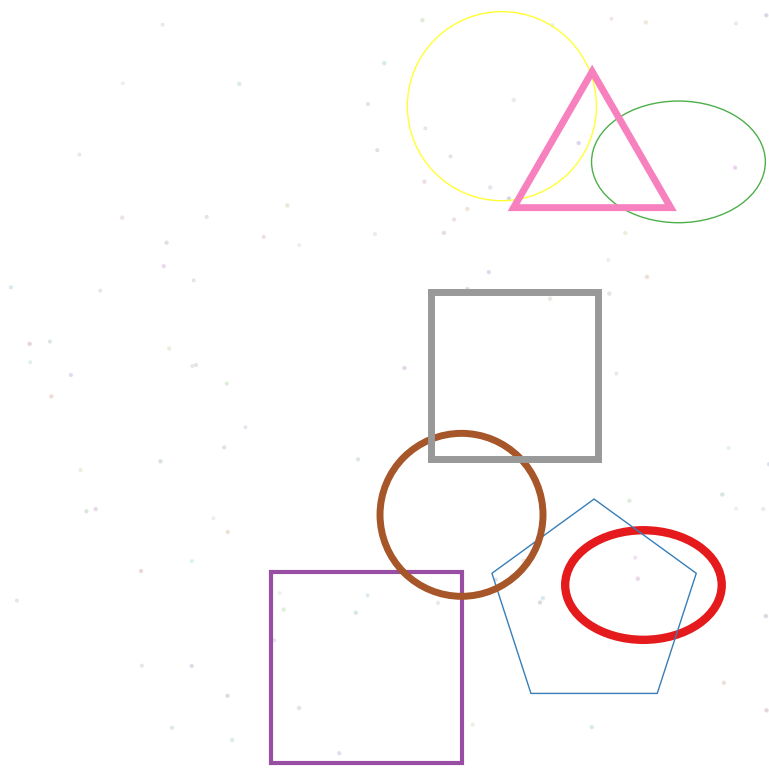[{"shape": "oval", "thickness": 3, "radius": 0.51, "center": [0.836, 0.24]}, {"shape": "pentagon", "thickness": 0.5, "radius": 0.7, "center": [0.772, 0.212]}, {"shape": "oval", "thickness": 0.5, "radius": 0.56, "center": [0.881, 0.79]}, {"shape": "square", "thickness": 1.5, "radius": 0.62, "center": [0.476, 0.133]}, {"shape": "circle", "thickness": 0.5, "radius": 0.61, "center": [0.652, 0.862]}, {"shape": "circle", "thickness": 2.5, "radius": 0.53, "center": [0.599, 0.331]}, {"shape": "triangle", "thickness": 2.5, "radius": 0.59, "center": [0.769, 0.789]}, {"shape": "square", "thickness": 2.5, "radius": 0.54, "center": [0.669, 0.513]}]